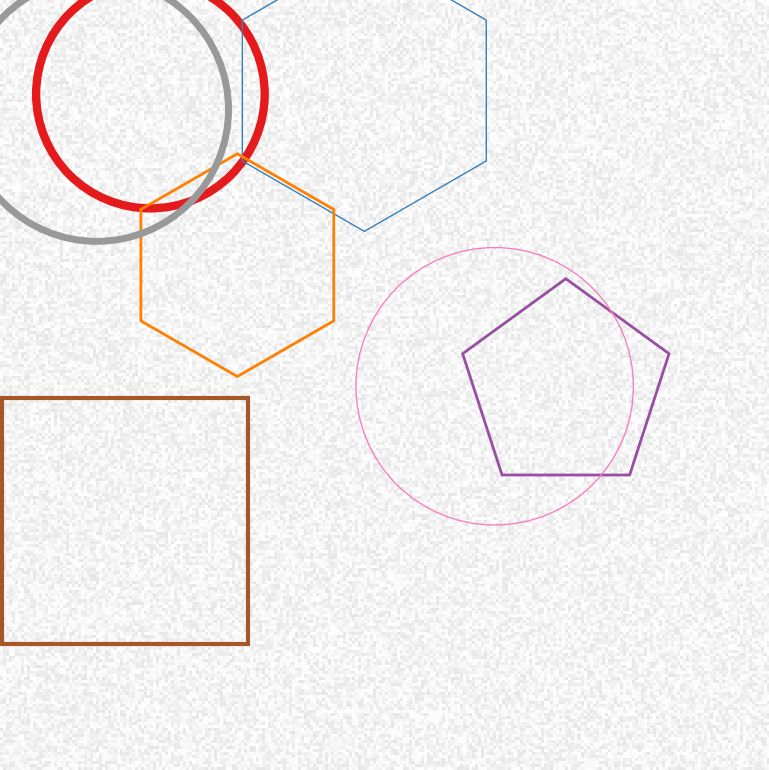[{"shape": "circle", "thickness": 3, "radius": 0.74, "center": [0.195, 0.878]}, {"shape": "hexagon", "thickness": 0.5, "radius": 0.91, "center": [0.473, 0.882]}, {"shape": "pentagon", "thickness": 1, "radius": 0.7, "center": [0.735, 0.497]}, {"shape": "hexagon", "thickness": 1, "radius": 0.72, "center": [0.308, 0.656]}, {"shape": "square", "thickness": 1.5, "radius": 0.8, "center": [0.162, 0.324]}, {"shape": "circle", "thickness": 0.5, "radius": 0.9, "center": [0.642, 0.498]}, {"shape": "circle", "thickness": 2.5, "radius": 0.86, "center": [0.126, 0.858]}]